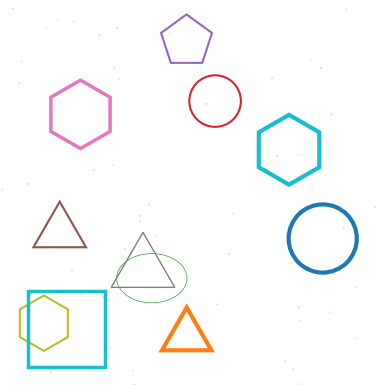[{"shape": "circle", "thickness": 3, "radius": 0.44, "center": [0.838, 0.381]}, {"shape": "triangle", "thickness": 3, "radius": 0.37, "center": [0.485, 0.127]}, {"shape": "oval", "thickness": 0.5, "radius": 0.46, "center": [0.394, 0.277]}, {"shape": "circle", "thickness": 1.5, "radius": 0.33, "center": [0.559, 0.737]}, {"shape": "pentagon", "thickness": 1.5, "radius": 0.35, "center": [0.484, 0.893]}, {"shape": "triangle", "thickness": 1.5, "radius": 0.39, "center": [0.155, 0.397]}, {"shape": "hexagon", "thickness": 2.5, "radius": 0.44, "center": [0.209, 0.703]}, {"shape": "triangle", "thickness": 1, "radius": 0.48, "center": [0.371, 0.301]}, {"shape": "hexagon", "thickness": 1.5, "radius": 0.36, "center": [0.114, 0.161]}, {"shape": "hexagon", "thickness": 3, "radius": 0.45, "center": [0.751, 0.611]}, {"shape": "square", "thickness": 2.5, "radius": 0.5, "center": [0.172, 0.146]}]